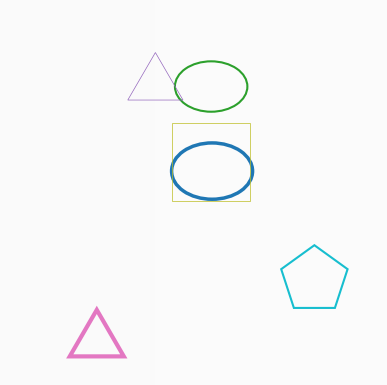[{"shape": "oval", "thickness": 2.5, "radius": 0.52, "center": [0.547, 0.556]}, {"shape": "oval", "thickness": 1.5, "radius": 0.47, "center": [0.545, 0.775]}, {"shape": "triangle", "thickness": 0.5, "radius": 0.41, "center": [0.401, 0.781]}, {"shape": "triangle", "thickness": 3, "radius": 0.4, "center": [0.25, 0.115]}, {"shape": "square", "thickness": 0.5, "radius": 0.51, "center": [0.545, 0.58]}, {"shape": "pentagon", "thickness": 1.5, "radius": 0.45, "center": [0.811, 0.273]}]